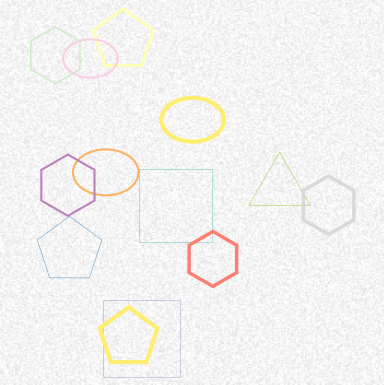[{"shape": "square", "thickness": 0.5, "radius": 0.47, "center": [0.455, 0.466]}, {"shape": "pentagon", "thickness": 2, "radius": 0.41, "center": [0.32, 0.896]}, {"shape": "square", "thickness": 0.5, "radius": 0.5, "center": [0.367, 0.121]}, {"shape": "hexagon", "thickness": 2.5, "radius": 0.36, "center": [0.553, 0.328]}, {"shape": "pentagon", "thickness": 0.5, "radius": 0.44, "center": [0.181, 0.35]}, {"shape": "oval", "thickness": 1.5, "radius": 0.43, "center": [0.275, 0.552]}, {"shape": "triangle", "thickness": 0.5, "radius": 0.46, "center": [0.726, 0.513]}, {"shape": "oval", "thickness": 1.5, "radius": 0.36, "center": [0.235, 0.848]}, {"shape": "hexagon", "thickness": 2.5, "radius": 0.38, "center": [0.853, 0.467]}, {"shape": "hexagon", "thickness": 1.5, "radius": 0.4, "center": [0.176, 0.519]}, {"shape": "hexagon", "thickness": 1, "radius": 0.37, "center": [0.144, 0.856]}, {"shape": "pentagon", "thickness": 3, "radius": 0.39, "center": [0.334, 0.123]}, {"shape": "oval", "thickness": 3, "radius": 0.41, "center": [0.5, 0.689]}]